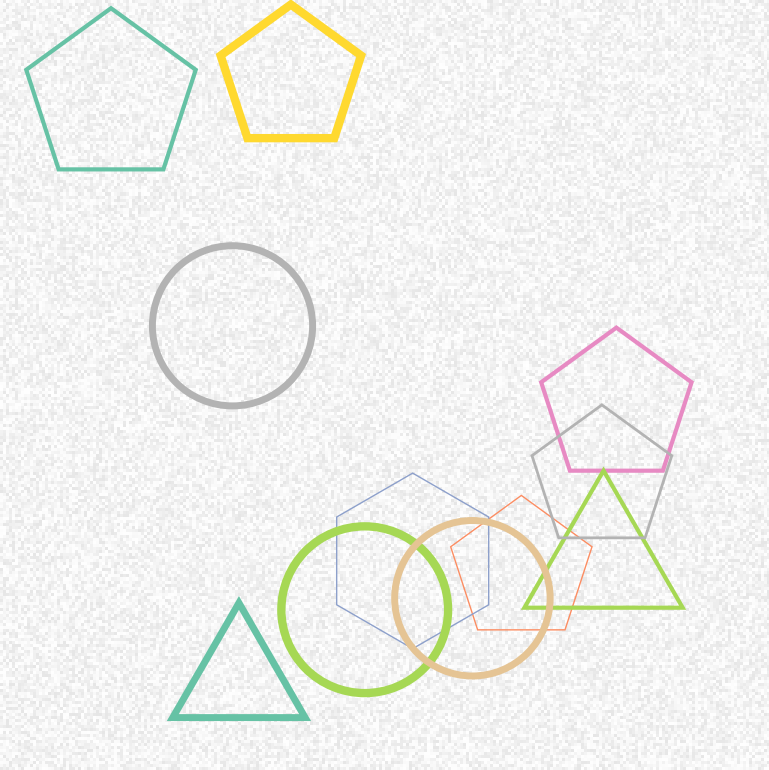[{"shape": "triangle", "thickness": 2.5, "radius": 0.5, "center": [0.31, 0.118]}, {"shape": "pentagon", "thickness": 1.5, "radius": 0.58, "center": [0.144, 0.874]}, {"shape": "pentagon", "thickness": 0.5, "radius": 0.48, "center": [0.677, 0.26]}, {"shape": "hexagon", "thickness": 0.5, "radius": 0.57, "center": [0.536, 0.272]}, {"shape": "pentagon", "thickness": 1.5, "radius": 0.51, "center": [0.8, 0.472]}, {"shape": "triangle", "thickness": 1.5, "radius": 0.59, "center": [0.784, 0.27]}, {"shape": "circle", "thickness": 3, "radius": 0.54, "center": [0.474, 0.208]}, {"shape": "pentagon", "thickness": 3, "radius": 0.48, "center": [0.378, 0.898]}, {"shape": "circle", "thickness": 2.5, "radius": 0.5, "center": [0.614, 0.223]}, {"shape": "circle", "thickness": 2.5, "radius": 0.52, "center": [0.302, 0.577]}, {"shape": "pentagon", "thickness": 1, "radius": 0.48, "center": [0.782, 0.379]}]